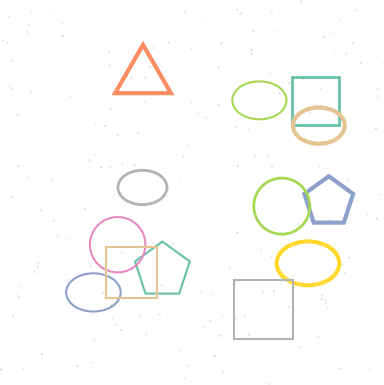[{"shape": "pentagon", "thickness": 1.5, "radius": 0.37, "center": [0.422, 0.298]}, {"shape": "square", "thickness": 2, "radius": 0.31, "center": [0.819, 0.738]}, {"shape": "triangle", "thickness": 3, "radius": 0.42, "center": [0.371, 0.8]}, {"shape": "oval", "thickness": 1.5, "radius": 0.35, "center": [0.243, 0.24]}, {"shape": "pentagon", "thickness": 3, "radius": 0.33, "center": [0.854, 0.476]}, {"shape": "circle", "thickness": 1.5, "radius": 0.36, "center": [0.306, 0.364]}, {"shape": "oval", "thickness": 1.5, "radius": 0.35, "center": [0.674, 0.739]}, {"shape": "circle", "thickness": 2, "radius": 0.36, "center": [0.732, 0.465]}, {"shape": "oval", "thickness": 3, "radius": 0.41, "center": [0.8, 0.316]}, {"shape": "square", "thickness": 1.5, "radius": 0.34, "center": [0.341, 0.292]}, {"shape": "oval", "thickness": 3, "radius": 0.34, "center": [0.828, 0.674]}, {"shape": "square", "thickness": 1.5, "radius": 0.38, "center": [0.684, 0.196]}, {"shape": "oval", "thickness": 2, "radius": 0.32, "center": [0.37, 0.513]}]